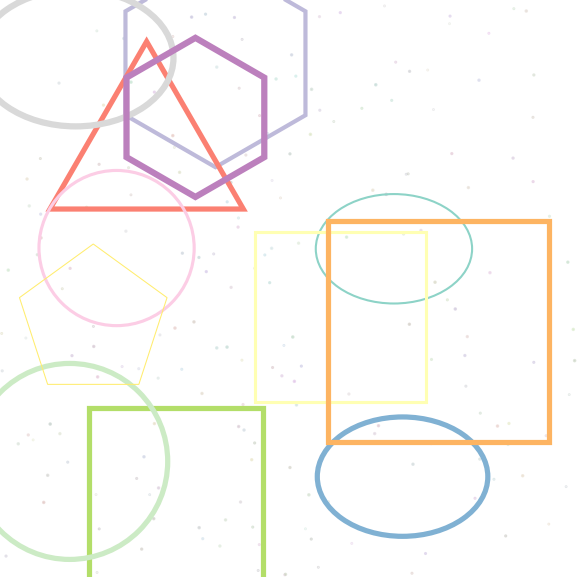[{"shape": "oval", "thickness": 1, "radius": 0.68, "center": [0.682, 0.568]}, {"shape": "square", "thickness": 1.5, "radius": 0.74, "center": [0.59, 0.451]}, {"shape": "hexagon", "thickness": 2, "radius": 0.9, "center": [0.373, 0.89]}, {"shape": "triangle", "thickness": 2.5, "radius": 0.97, "center": [0.254, 0.734]}, {"shape": "oval", "thickness": 2.5, "radius": 0.74, "center": [0.697, 0.174]}, {"shape": "square", "thickness": 2.5, "radius": 0.96, "center": [0.759, 0.425]}, {"shape": "square", "thickness": 2.5, "radius": 0.75, "center": [0.304, 0.142]}, {"shape": "circle", "thickness": 1.5, "radius": 0.67, "center": [0.202, 0.57]}, {"shape": "oval", "thickness": 3, "radius": 0.85, "center": [0.131, 0.899]}, {"shape": "hexagon", "thickness": 3, "radius": 0.69, "center": [0.338, 0.796]}, {"shape": "circle", "thickness": 2.5, "radius": 0.85, "center": [0.121, 0.2]}, {"shape": "pentagon", "thickness": 0.5, "radius": 0.67, "center": [0.161, 0.442]}]